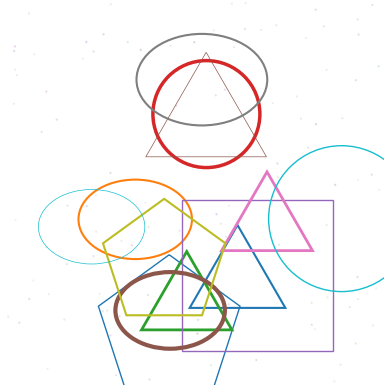[{"shape": "triangle", "thickness": 1.5, "radius": 0.72, "center": [0.617, 0.272]}, {"shape": "pentagon", "thickness": 1, "radius": 0.97, "center": [0.44, 0.145]}, {"shape": "oval", "thickness": 1.5, "radius": 0.74, "center": [0.351, 0.43]}, {"shape": "triangle", "thickness": 2, "radius": 0.68, "center": [0.485, 0.211]}, {"shape": "circle", "thickness": 2.5, "radius": 0.69, "center": [0.536, 0.704]}, {"shape": "square", "thickness": 1, "radius": 0.98, "center": [0.668, 0.284]}, {"shape": "oval", "thickness": 3, "radius": 0.71, "center": [0.442, 0.194]}, {"shape": "triangle", "thickness": 0.5, "radius": 0.9, "center": [0.535, 0.683]}, {"shape": "triangle", "thickness": 2, "radius": 0.68, "center": [0.694, 0.417]}, {"shape": "oval", "thickness": 1.5, "radius": 0.85, "center": [0.524, 0.793]}, {"shape": "pentagon", "thickness": 1.5, "radius": 0.84, "center": [0.427, 0.316]}, {"shape": "circle", "thickness": 1, "radius": 0.95, "center": [0.887, 0.432]}, {"shape": "oval", "thickness": 0.5, "radius": 0.69, "center": [0.238, 0.411]}]